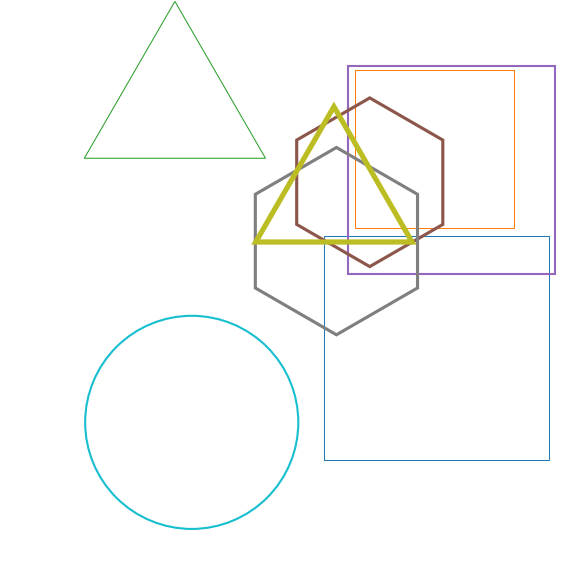[{"shape": "square", "thickness": 0.5, "radius": 0.97, "center": [0.756, 0.396]}, {"shape": "square", "thickness": 0.5, "radius": 0.69, "center": [0.752, 0.741]}, {"shape": "triangle", "thickness": 0.5, "radius": 0.91, "center": [0.303, 0.816]}, {"shape": "square", "thickness": 1, "radius": 0.9, "center": [0.782, 0.705]}, {"shape": "hexagon", "thickness": 1.5, "radius": 0.73, "center": [0.64, 0.684]}, {"shape": "hexagon", "thickness": 1.5, "radius": 0.81, "center": [0.583, 0.582]}, {"shape": "triangle", "thickness": 2.5, "radius": 0.78, "center": [0.578, 0.658]}, {"shape": "circle", "thickness": 1, "radius": 0.92, "center": [0.332, 0.268]}]